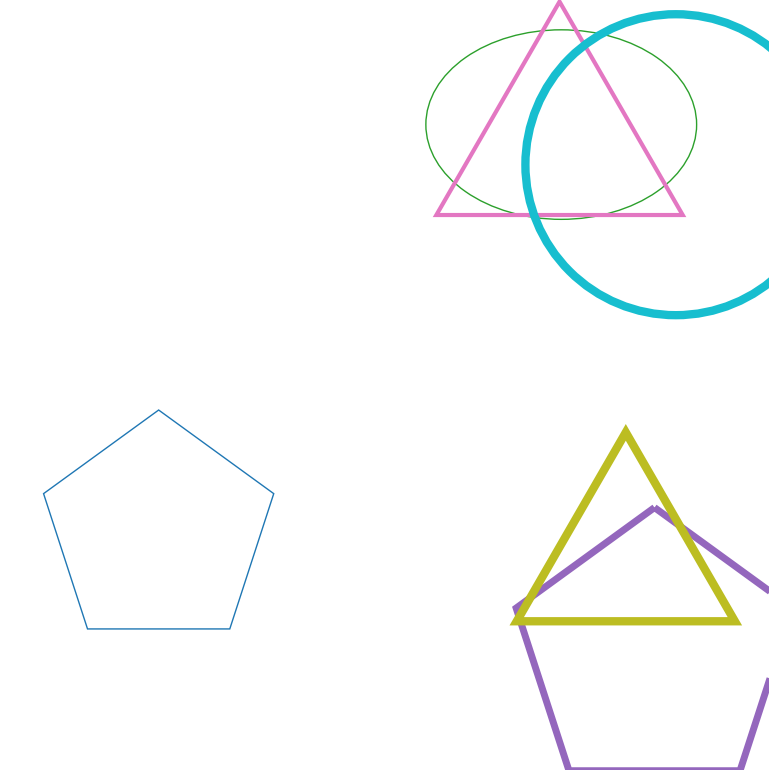[{"shape": "pentagon", "thickness": 0.5, "radius": 0.79, "center": [0.206, 0.31]}, {"shape": "oval", "thickness": 0.5, "radius": 0.88, "center": [0.729, 0.838]}, {"shape": "pentagon", "thickness": 2.5, "radius": 0.94, "center": [0.85, 0.152]}, {"shape": "triangle", "thickness": 1.5, "radius": 0.92, "center": [0.727, 0.813]}, {"shape": "triangle", "thickness": 3, "radius": 0.82, "center": [0.813, 0.275]}, {"shape": "circle", "thickness": 3, "radius": 0.98, "center": [0.878, 0.786]}]